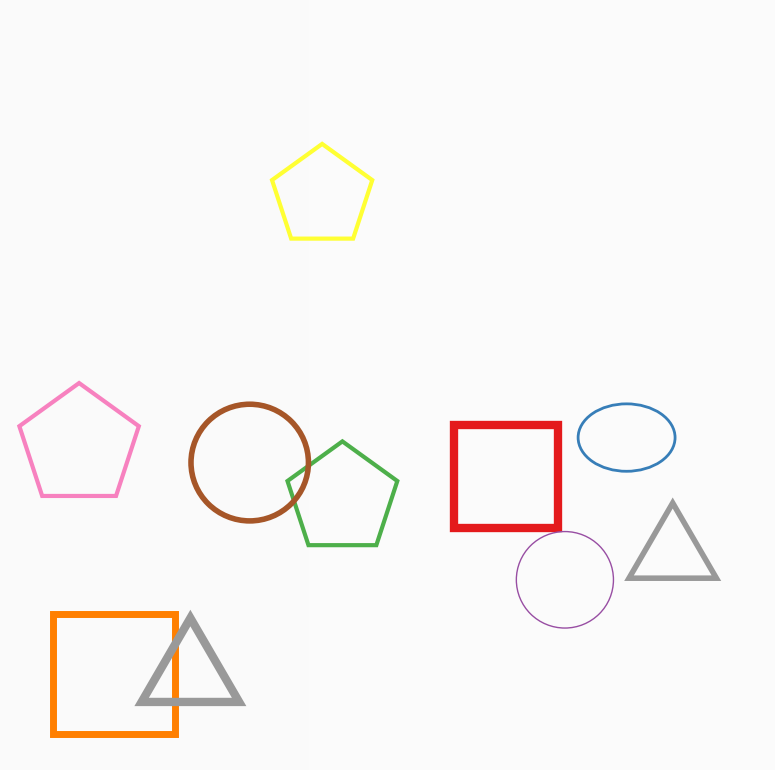[{"shape": "square", "thickness": 3, "radius": 0.34, "center": [0.653, 0.381]}, {"shape": "oval", "thickness": 1, "radius": 0.31, "center": [0.809, 0.432]}, {"shape": "pentagon", "thickness": 1.5, "radius": 0.37, "center": [0.442, 0.352]}, {"shape": "circle", "thickness": 0.5, "radius": 0.31, "center": [0.729, 0.247]}, {"shape": "square", "thickness": 2.5, "radius": 0.39, "center": [0.147, 0.124]}, {"shape": "pentagon", "thickness": 1.5, "radius": 0.34, "center": [0.416, 0.745]}, {"shape": "circle", "thickness": 2, "radius": 0.38, "center": [0.322, 0.399]}, {"shape": "pentagon", "thickness": 1.5, "radius": 0.41, "center": [0.102, 0.421]}, {"shape": "triangle", "thickness": 3, "radius": 0.36, "center": [0.246, 0.125]}, {"shape": "triangle", "thickness": 2, "radius": 0.33, "center": [0.868, 0.282]}]